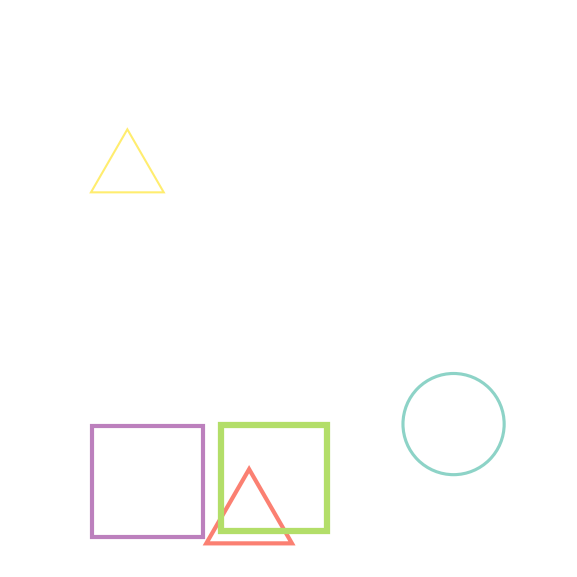[{"shape": "circle", "thickness": 1.5, "radius": 0.44, "center": [0.785, 0.265]}, {"shape": "triangle", "thickness": 2, "radius": 0.43, "center": [0.431, 0.101]}, {"shape": "square", "thickness": 3, "radius": 0.46, "center": [0.475, 0.171]}, {"shape": "square", "thickness": 2, "radius": 0.48, "center": [0.255, 0.165]}, {"shape": "triangle", "thickness": 1, "radius": 0.36, "center": [0.221, 0.702]}]